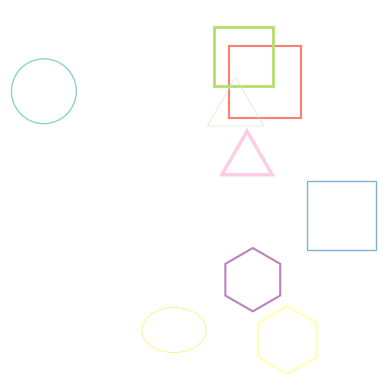[{"shape": "circle", "thickness": 1, "radius": 0.42, "center": [0.114, 0.763]}, {"shape": "hexagon", "thickness": 1.5, "radius": 0.44, "center": [0.746, 0.117]}, {"shape": "square", "thickness": 1.5, "radius": 0.47, "center": [0.688, 0.787]}, {"shape": "square", "thickness": 1, "radius": 0.44, "center": [0.887, 0.441]}, {"shape": "square", "thickness": 2, "radius": 0.38, "center": [0.632, 0.853]}, {"shape": "triangle", "thickness": 2.5, "radius": 0.38, "center": [0.642, 0.584]}, {"shape": "hexagon", "thickness": 1.5, "radius": 0.41, "center": [0.657, 0.274]}, {"shape": "triangle", "thickness": 0.5, "radius": 0.42, "center": [0.612, 0.715]}, {"shape": "oval", "thickness": 0.5, "radius": 0.42, "center": [0.452, 0.143]}]